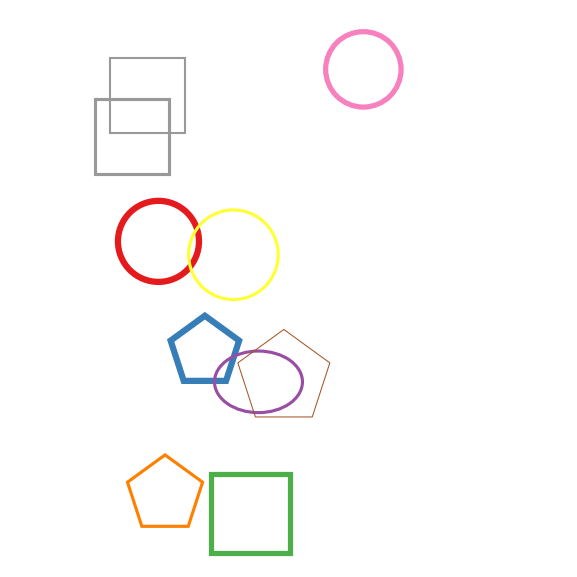[{"shape": "circle", "thickness": 3, "radius": 0.35, "center": [0.274, 0.581]}, {"shape": "pentagon", "thickness": 3, "radius": 0.31, "center": [0.355, 0.39]}, {"shape": "square", "thickness": 2.5, "radius": 0.34, "center": [0.434, 0.11]}, {"shape": "oval", "thickness": 1.5, "radius": 0.38, "center": [0.448, 0.338]}, {"shape": "pentagon", "thickness": 1.5, "radius": 0.34, "center": [0.286, 0.143]}, {"shape": "circle", "thickness": 1.5, "radius": 0.39, "center": [0.404, 0.558]}, {"shape": "pentagon", "thickness": 0.5, "radius": 0.42, "center": [0.491, 0.345]}, {"shape": "circle", "thickness": 2.5, "radius": 0.33, "center": [0.629, 0.879]}, {"shape": "square", "thickness": 1.5, "radius": 0.32, "center": [0.229, 0.763]}, {"shape": "square", "thickness": 1, "radius": 0.33, "center": [0.255, 0.834]}]